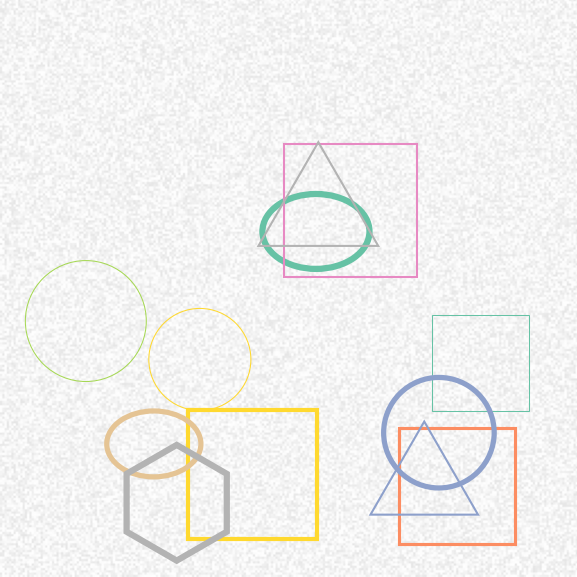[{"shape": "oval", "thickness": 3, "radius": 0.46, "center": [0.547, 0.598]}, {"shape": "square", "thickness": 0.5, "radius": 0.42, "center": [0.832, 0.371]}, {"shape": "square", "thickness": 1.5, "radius": 0.5, "center": [0.791, 0.157]}, {"shape": "circle", "thickness": 2.5, "radius": 0.48, "center": [0.76, 0.25]}, {"shape": "triangle", "thickness": 1, "radius": 0.54, "center": [0.735, 0.162]}, {"shape": "square", "thickness": 1, "radius": 0.57, "center": [0.607, 0.635]}, {"shape": "circle", "thickness": 0.5, "radius": 0.52, "center": [0.149, 0.443]}, {"shape": "square", "thickness": 2, "radius": 0.56, "center": [0.438, 0.178]}, {"shape": "circle", "thickness": 0.5, "radius": 0.44, "center": [0.346, 0.377]}, {"shape": "oval", "thickness": 2.5, "radius": 0.41, "center": [0.266, 0.23]}, {"shape": "triangle", "thickness": 1, "radius": 0.6, "center": [0.551, 0.633]}, {"shape": "hexagon", "thickness": 3, "radius": 0.5, "center": [0.306, 0.129]}]